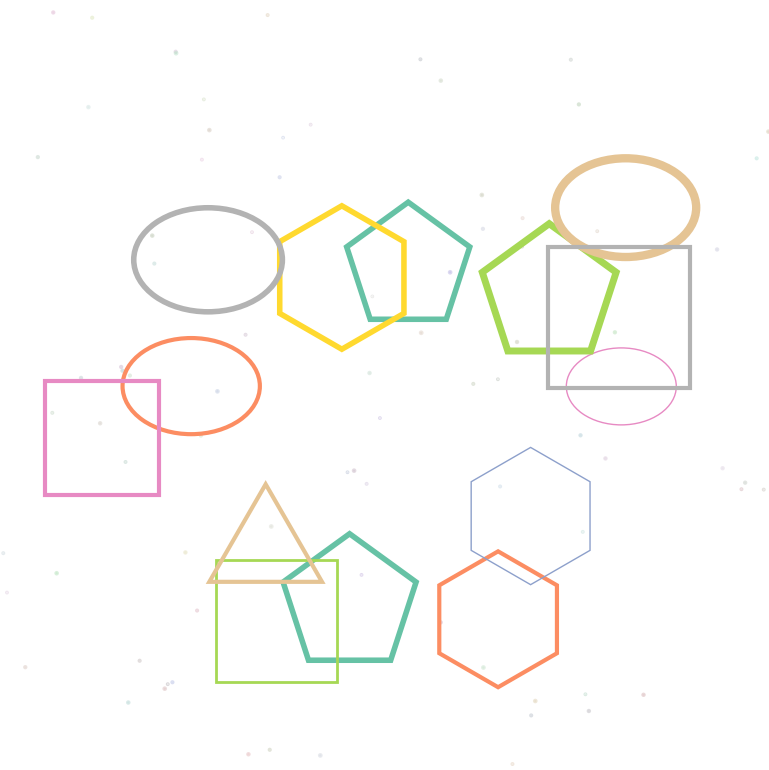[{"shape": "pentagon", "thickness": 2, "radius": 0.42, "center": [0.53, 0.653]}, {"shape": "pentagon", "thickness": 2, "radius": 0.45, "center": [0.454, 0.216]}, {"shape": "hexagon", "thickness": 1.5, "radius": 0.44, "center": [0.647, 0.196]}, {"shape": "oval", "thickness": 1.5, "radius": 0.45, "center": [0.248, 0.499]}, {"shape": "hexagon", "thickness": 0.5, "radius": 0.45, "center": [0.689, 0.33]}, {"shape": "square", "thickness": 1.5, "radius": 0.37, "center": [0.132, 0.431]}, {"shape": "oval", "thickness": 0.5, "radius": 0.36, "center": [0.807, 0.498]}, {"shape": "square", "thickness": 1, "radius": 0.4, "center": [0.359, 0.193]}, {"shape": "pentagon", "thickness": 2.5, "radius": 0.46, "center": [0.713, 0.618]}, {"shape": "hexagon", "thickness": 2, "radius": 0.47, "center": [0.444, 0.64]}, {"shape": "oval", "thickness": 3, "radius": 0.46, "center": [0.813, 0.73]}, {"shape": "triangle", "thickness": 1.5, "radius": 0.42, "center": [0.345, 0.287]}, {"shape": "square", "thickness": 1.5, "radius": 0.46, "center": [0.804, 0.588]}, {"shape": "oval", "thickness": 2, "radius": 0.48, "center": [0.27, 0.663]}]